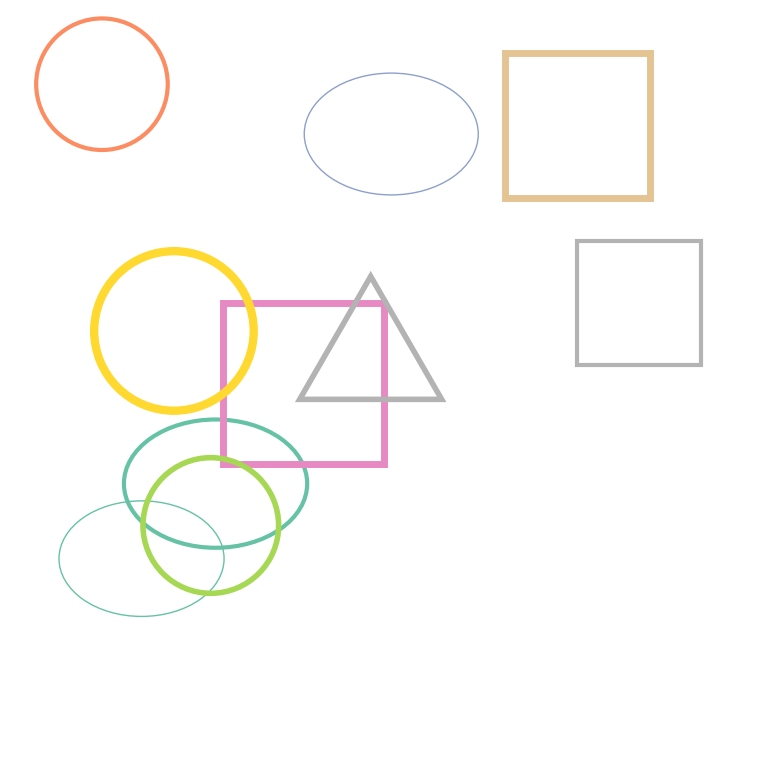[{"shape": "oval", "thickness": 0.5, "radius": 0.54, "center": [0.184, 0.274]}, {"shape": "oval", "thickness": 1.5, "radius": 0.6, "center": [0.28, 0.372]}, {"shape": "circle", "thickness": 1.5, "radius": 0.43, "center": [0.132, 0.891]}, {"shape": "oval", "thickness": 0.5, "radius": 0.57, "center": [0.508, 0.826]}, {"shape": "square", "thickness": 2.5, "radius": 0.52, "center": [0.394, 0.502]}, {"shape": "circle", "thickness": 2, "radius": 0.44, "center": [0.274, 0.318]}, {"shape": "circle", "thickness": 3, "radius": 0.52, "center": [0.226, 0.57]}, {"shape": "square", "thickness": 2.5, "radius": 0.47, "center": [0.75, 0.837]}, {"shape": "triangle", "thickness": 2, "radius": 0.53, "center": [0.481, 0.535]}, {"shape": "square", "thickness": 1.5, "radius": 0.4, "center": [0.83, 0.607]}]